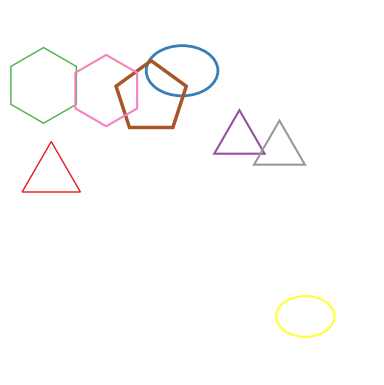[{"shape": "triangle", "thickness": 1, "radius": 0.44, "center": [0.133, 0.545]}, {"shape": "oval", "thickness": 2, "radius": 0.47, "center": [0.473, 0.816]}, {"shape": "hexagon", "thickness": 1, "radius": 0.49, "center": [0.113, 0.778]}, {"shape": "triangle", "thickness": 1.5, "radius": 0.38, "center": [0.622, 0.638]}, {"shape": "oval", "thickness": 1.5, "radius": 0.38, "center": [0.793, 0.178]}, {"shape": "pentagon", "thickness": 2.5, "radius": 0.48, "center": [0.393, 0.746]}, {"shape": "hexagon", "thickness": 1.5, "radius": 0.46, "center": [0.276, 0.765]}, {"shape": "triangle", "thickness": 1.5, "radius": 0.38, "center": [0.726, 0.61]}]